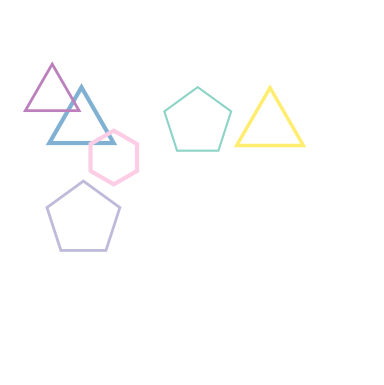[{"shape": "pentagon", "thickness": 1.5, "radius": 0.46, "center": [0.514, 0.682]}, {"shape": "pentagon", "thickness": 2, "radius": 0.5, "center": [0.217, 0.43]}, {"shape": "triangle", "thickness": 3, "radius": 0.48, "center": [0.212, 0.677]}, {"shape": "hexagon", "thickness": 3, "radius": 0.35, "center": [0.296, 0.591]}, {"shape": "triangle", "thickness": 2, "radius": 0.4, "center": [0.136, 0.753]}, {"shape": "triangle", "thickness": 2.5, "radius": 0.5, "center": [0.701, 0.672]}]